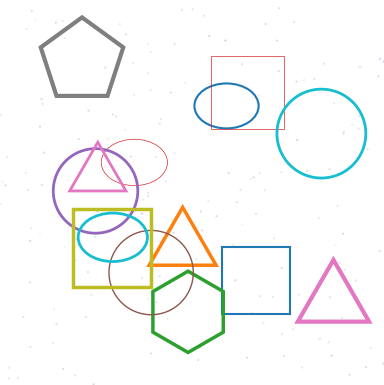[{"shape": "square", "thickness": 1.5, "radius": 0.44, "center": [0.665, 0.271]}, {"shape": "oval", "thickness": 1.5, "radius": 0.42, "center": [0.588, 0.725]}, {"shape": "triangle", "thickness": 2.5, "radius": 0.5, "center": [0.474, 0.361]}, {"shape": "hexagon", "thickness": 2.5, "radius": 0.53, "center": [0.489, 0.19]}, {"shape": "square", "thickness": 0.5, "radius": 0.47, "center": [0.644, 0.759]}, {"shape": "oval", "thickness": 0.5, "radius": 0.43, "center": [0.349, 0.578]}, {"shape": "circle", "thickness": 2, "radius": 0.55, "center": [0.248, 0.504]}, {"shape": "circle", "thickness": 1, "radius": 0.55, "center": [0.393, 0.292]}, {"shape": "triangle", "thickness": 2, "radius": 0.42, "center": [0.254, 0.546]}, {"shape": "triangle", "thickness": 3, "radius": 0.53, "center": [0.866, 0.218]}, {"shape": "pentagon", "thickness": 3, "radius": 0.56, "center": [0.213, 0.842]}, {"shape": "square", "thickness": 2.5, "radius": 0.51, "center": [0.291, 0.357]}, {"shape": "circle", "thickness": 2, "radius": 0.58, "center": [0.835, 0.653]}, {"shape": "oval", "thickness": 2, "radius": 0.45, "center": [0.293, 0.384]}]